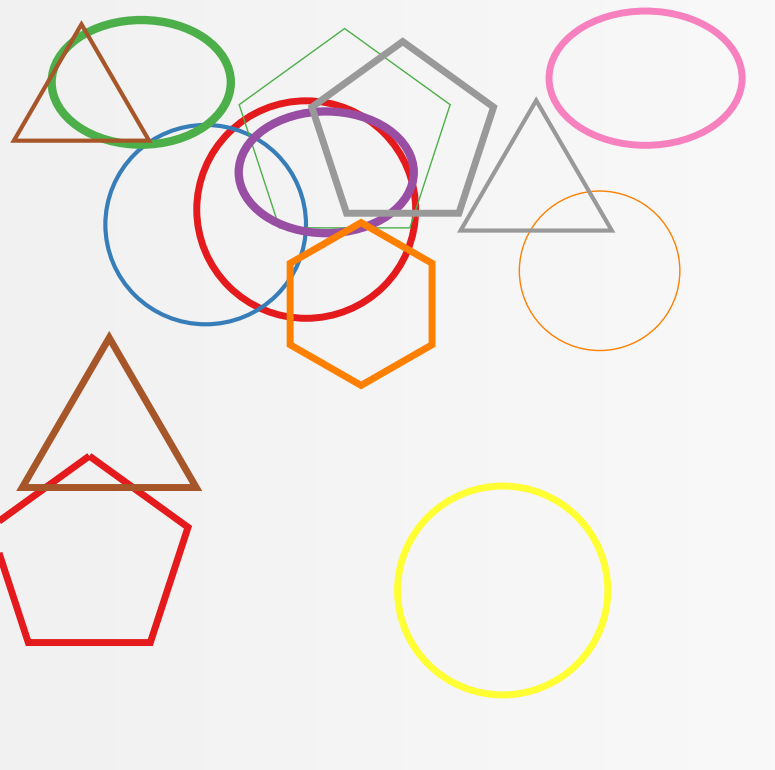[{"shape": "circle", "thickness": 2.5, "radius": 0.71, "center": [0.395, 0.728]}, {"shape": "pentagon", "thickness": 2.5, "radius": 0.67, "center": [0.115, 0.274]}, {"shape": "circle", "thickness": 1.5, "radius": 0.65, "center": [0.265, 0.708]}, {"shape": "oval", "thickness": 3, "radius": 0.58, "center": [0.182, 0.893]}, {"shape": "pentagon", "thickness": 0.5, "radius": 0.72, "center": [0.445, 0.82]}, {"shape": "oval", "thickness": 3, "radius": 0.56, "center": [0.421, 0.776]}, {"shape": "hexagon", "thickness": 2.5, "radius": 0.53, "center": [0.466, 0.605]}, {"shape": "circle", "thickness": 0.5, "radius": 0.52, "center": [0.774, 0.648]}, {"shape": "circle", "thickness": 2.5, "radius": 0.68, "center": [0.649, 0.233]}, {"shape": "triangle", "thickness": 1.5, "radius": 0.5, "center": [0.105, 0.868]}, {"shape": "triangle", "thickness": 2.5, "radius": 0.65, "center": [0.141, 0.432]}, {"shape": "oval", "thickness": 2.5, "radius": 0.62, "center": [0.833, 0.898]}, {"shape": "pentagon", "thickness": 2.5, "radius": 0.62, "center": [0.52, 0.823]}, {"shape": "triangle", "thickness": 1.5, "radius": 0.56, "center": [0.692, 0.757]}]